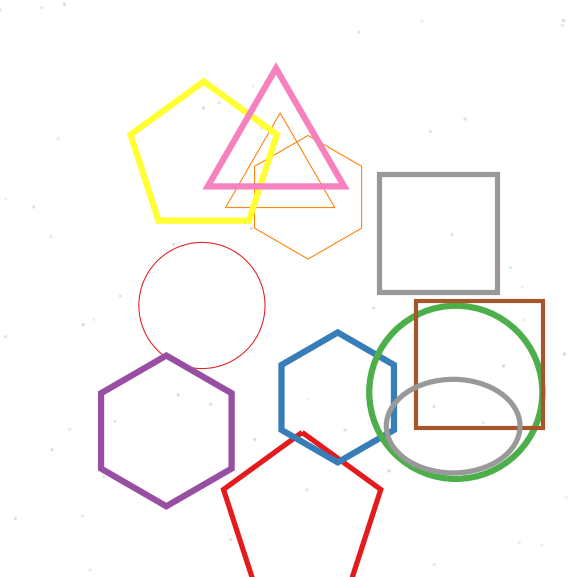[{"shape": "circle", "thickness": 0.5, "radius": 0.55, "center": [0.35, 0.47]}, {"shape": "pentagon", "thickness": 2.5, "radius": 0.72, "center": [0.523, 0.107]}, {"shape": "hexagon", "thickness": 3, "radius": 0.56, "center": [0.585, 0.311]}, {"shape": "circle", "thickness": 3, "radius": 0.75, "center": [0.789, 0.32]}, {"shape": "hexagon", "thickness": 3, "radius": 0.65, "center": [0.288, 0.253]}, {"shape": "hexagon", "thickness": 0.5, "radius": 0.54, "center": [0.533, 0.658]}, {"shape": "triangle", "thickness": 0.5, "radius": 0.55, "center": [0.485, 0.694]}, {"shape": "pentagon", "thickness": 3, "radius": 0.67, "center": [0.353, 0.725]}, {"shape": "square", "thickness": 2, "radius": 0.55, "center": [0.831, 0.368]}, {"shape": "triangle", "thickness": 3, "radius": 0.68, "center": [0.478, 0.745]}, {"shape": "square", "thickness": 2.5, "radius": 0.51, "center": [0.759, 0.595]}, {"shape": "oval", "thickness": 2.5, "radius": 0.58, "center": [0.785, 0.261]}]